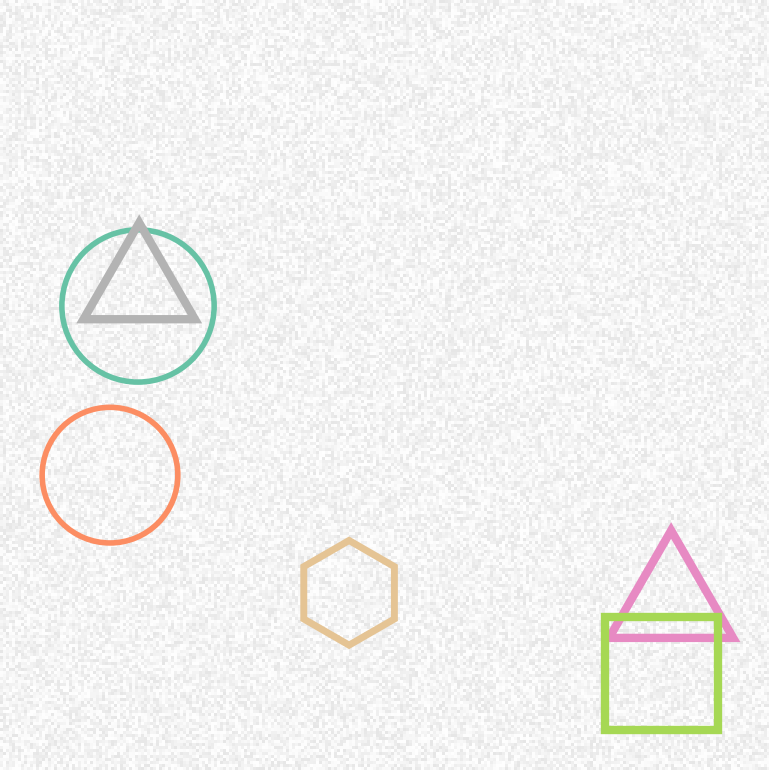[{"shape": "circle", "thickness": 2, "radius": 0.49, "center": [0.179, 0.603]}, {"shape": "circle", "thickness": 2, "radius": 0.44, "center": [0.143, 0.383]}, {"shape": "triangle", "thickness": 3, "radius": 0.47, "center": [0.872, 0.218]}, {"shape": "square", "thickness": 3, "radius": 0.37, "center": [0.859, 0.126]}, {"shape": "hexagon", "thickness": 2.5, "radius": 0.34, "center": [0.453, 0.23]}, {"shape": "triangle", "thickness": 3, "radius": 0.42, "center": [0.181, 0.627]}]